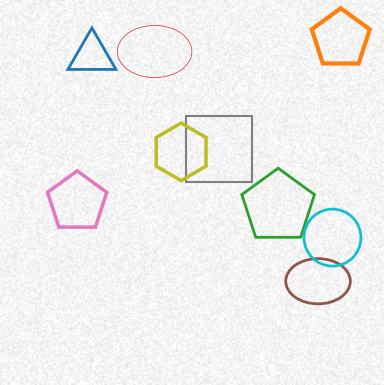[{"shape": "triangle", "thickness": 2, "radius": 0.36, "center": [0.239, 0.856]}, {"shape": "pentagon", "thickness": 3, "radius": 0.4, "center": [0.885, 0.899]}, {"shape": "pentagon", "thickness": 2, "radius": 0.5, "center": [0.723, 0.464]}, {"shape": "oval", "thickness": 0.5, "radius": 0.48, "center": [0.402, 0.866]}, {"shape": "oval", "thickness": 2, "radius": 0.42, "center": [0.826, 0.27]}, {"shape": "pentagon", "thickness": 2.5, "radius": 0.4, "center": [0.2, 0.475]}, {"shape": "square", "thickness": 1.5, "radius": 0.43, "center": [0.57, 0.612]}, {"shape": "hexagon", "thickness": 2.5, "radius": 0.37, "center": [0.47, 0.606]}, {"shape": "circle", "thickness": 2, "radius": 0.37, "center": [0.864, 0.383]}]